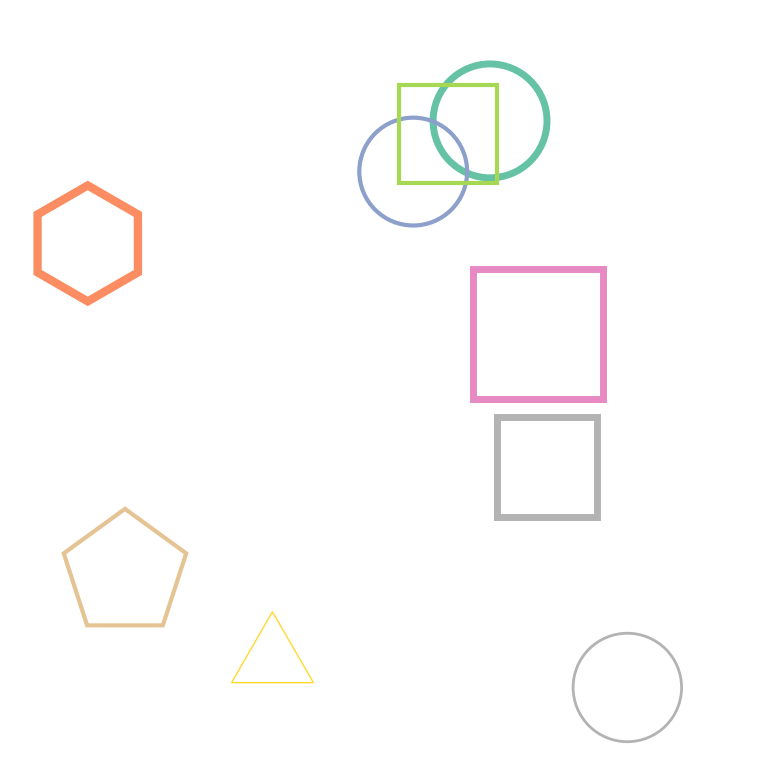[{"shape": "circle", "thickness": 2.5, "radius": 0.37, "center": [0.636, 0.843]}, {"shape": "hexagon", "thickness": 3, "radius": 0.38, "center": [0.114, 0.684]}, {"shape": "circle", "thickness": 1.5, "radius": 0.35, "center": [0.537, 0.777]}, {"shape": "square", "thickness": 2.5, "radius": 0.42, "center": [0.699, 0.566]}, {"shape": "square", "thickness": 1.5, "radius": 0.32, "center": [0.582, 0.826]}, {"shape": "triangle", "thickness": 0.5, "radius": 0.31, "center": [0.354, 0.144]}, {"shape": "pentagon", "thickness": 1.5, "radius": 0.42, "center": [0.162, 0.255]}, {"shape": "circle", "thickness": 1, "radius": 0.35, "center": [0.815, 0.107]}, {"shape": "square", "thickness": 2.5, "radius": 0.33, "center": [0.711, 0.393]}]